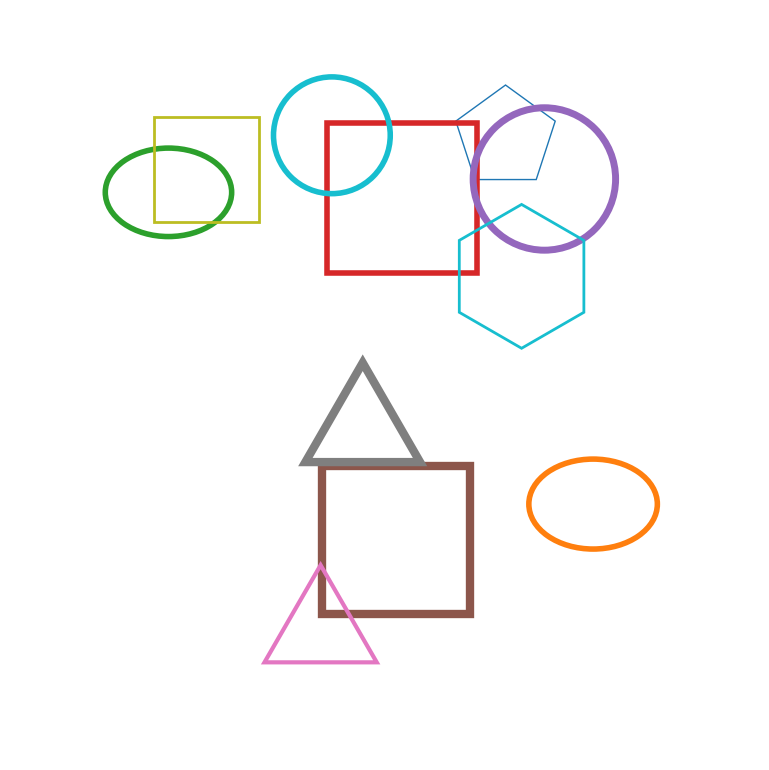[{"shape": "pentagon", "thickness": 0.5, "radius": 0.34, "center": [0.657, 0.822]}, {"shape": "oval", "thickness": 2, "radius": 0.42, "center": [0.77, 0.345]}, {"shape": "oval", "thickness": 2, "radius": 0.41, "center": [0.219, 0.75]}, {"shape": "square", "thickness": 2, "radius": 0.49, "center": [0.522, 0.743]}, {"shape": "circle", "thickness": 2.5, "radius": 0.46, "center": [0.707, 0.768]}, {"shape": "square", "thickness": 3, "radius": 0.48, "center": [0.515, 0.299]}, {"shape": "triangle", "thickness": 1.5, "radius": 0.42, "center": [0.416, 0.182]}, {"shape": "triangle", "thickness": 3, "radius": 0.43, "center": [0.471, 0.443]}, {"shape": "square", "thickness": 1, "radius": 0.34, "center": [0.268, 0.78]}, {"shape": "hexagon", "thickness": 1, "radius": 0.47, "center": [0.677, 0.641]}, {"shape": "circle", "thickness": 2, "radius": 0.38, "center": [0.431, 0.824]}]